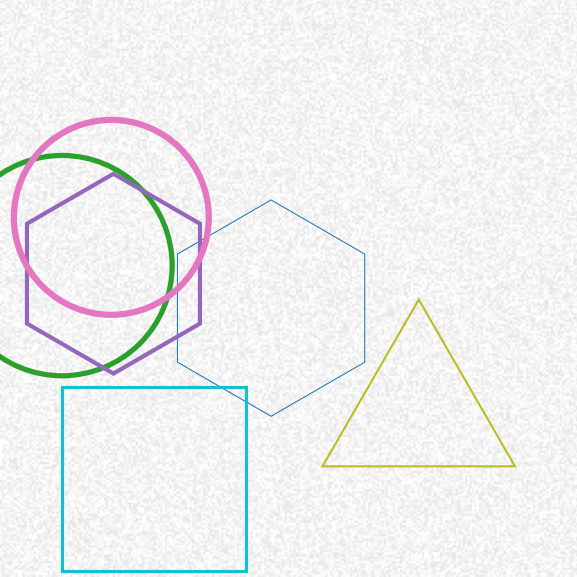[{"shape": "hexagon", "thickness": 0.5, "radius": 0.94, "center": [0.469, 0.466]}, {"shape": "circle", "thickness": 2.5, "radius": 0.95, "center": [0.107, 0.539]}, {"shape": "hexagon", "thickness": 2, "radius": 0.86, "center": [0.196, 0.525]}, {"shape": "circle", "thickness": 3, "radius": 0.84, "center": [0.193, 0.623]}, {"shape": "triangle", "thickness": 1, "radius": 0.96, "center": [0.725, 0.288]}, {"shape": "square", "thickness": 1.5, "radius": 0.8, "center": [0.267, 0.17]}]